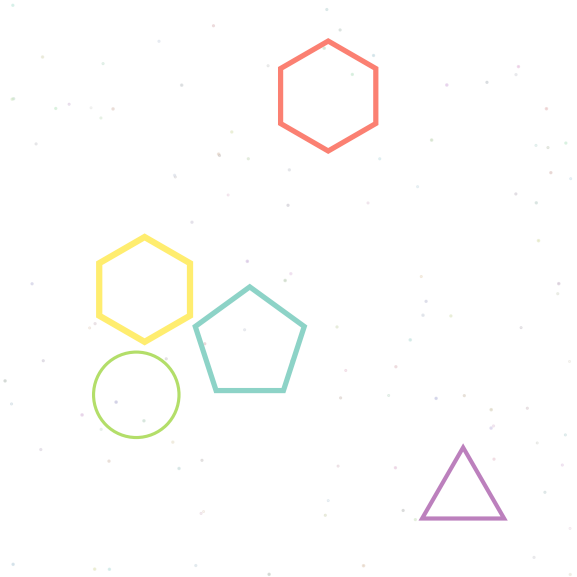[{"shape": "pentagon", "thickness": 2.5, "radius": 0.5, "center": [0.432, 0.403]}, {"shape": "hexagon", "thickness": 2.5, "radius": 0.48, "center": [0.568, 0.833]}, {"shape": "circle", "thickness": 1.5, "radius": 0.37, "center": [0.236, 0.315]}, {"shape": "triangle", "thickness": 2, "radius": 0.41, "center": [0.802, 0.142]}, {"shape": "hexagon", "thickness": 3, "radius": 0.45, "center": [0.25, 0.498]}]